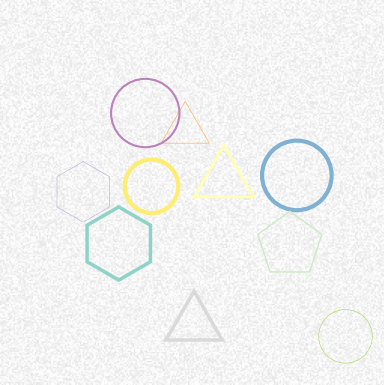[{"shape": "hexagon", "thickness": 2.5, "radius": 0.47, "center": [0.308, 0.367]}, {"shape": "triangle", "thickness": 2, "radius": 0.45, "center": [0.581, 0.533]}, {"shape": "hexagon", "thickness": 0.5, "radius": 0.39, "center": [0.216, 0.502]}, {"shape": "circle", "thickness": 3, "radius": 0.45, "center": [0.771, 0.544]}, {"shape": "triangle", "thickness": 0.5, "radius": 0.36, "center": [0.481, 0.664]}, {"shape": "circle", "thickness": 0.5, "radius": 0.35, "center": [0.897, 0.126]}, {"shape": "triangle", "thickness": 2.5, "radius": 0.42, "center": [0.504, 0.159]}, {"shape": "circle", "thickness": 1.5, "radius": 0.44, "center": [0.377, 0.706]}, {"shape": "pentagon", "thickness": 1, "radius": 0.44, "center": [0.753, 0.364]}, {"shape": "circle", "thickness": 3, "radius": 0.35, "center": [0.394, 0.516]}]